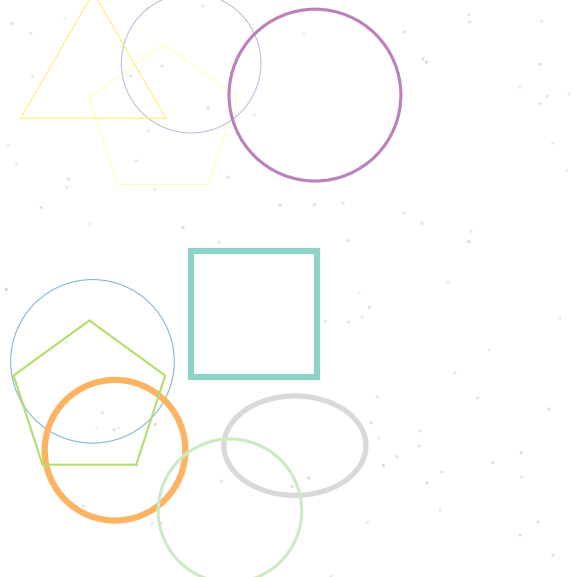[{"shape": "square", "thickness": 3, "radius": 0.55, "center": [0.439, 0.455]}, {"shape": "pentagon", "thickness": 0.5, "radius": 0.67, "center": [0.283, 0.789]}, {"shape": "circle", "thickness": 0.5, "radius": 0.6, "center": [0.331, 0.89]}, {"shape": "circle", "thickness": 0.5, "radius": 0.71, "center": [0.16, 0.373]}, {"shape": "circle", "thickness": 3, "radius": 0.61, "center": [0.199, 0.219]}, {"shape": "pentagon", "thickness": 1, "radius": 0.69, "center": [0.155, 0.306]}, {"shape": "oval", "thickness": 2.5, "radius": 0.61, "center": [0.511, 0.227]}, {"shape": "circle", "thickness": 1.5, "radius": 0.74, "center": [0.545, 0.834]}, {"shape": "circle", "thickness": 1.5, "radius": 0.62, "center": [0.398, 0.115]}, {"shape": "triangle", "thickness": 0.5, "radius": 0.73, "center": [0.162, 0.867]}]